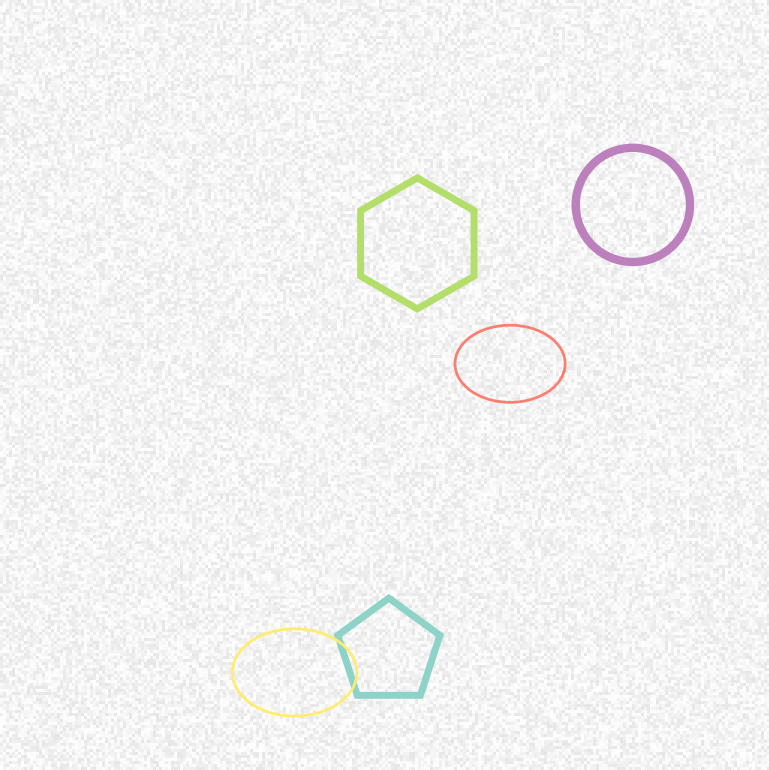[{"shape": "pentagon", "thickness": 2.5, "radius": 0.35, "center": [0.505, 0.153]}, {"shape": "oval", "thickness": 1, "radius": 0.36, "center": [0.662, 0.528]}, {"shape": "hexagon", "thickness": 2.5, "radius": 0.43, "center": [0.542, 0.684]}, {"shape": "circle", "thickness": 3, "radius": 0.37, "center": [0.822, 0.734]}, {"shape": "oval", "thickness": 1, "radius": 0.4, "center": [0.383, 0.127]}]